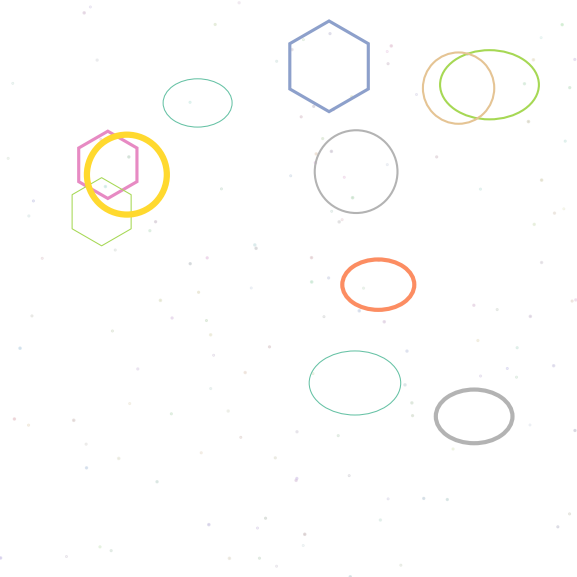[{"shape": "oval", "thickness": 0.5, "radius": 0.3, "center": [0.342, 0.821]}, {"shape": "oval", "thickness": 0.5, "radius": 0.4, "center": [0.615, 0.336]}, {"shape": "oval", "thickness": 2, "radius": 0.31, "center": [0.655, 0.506]}, {"shape": "hexagon", "thickness": 1.5, "radius": 0.39, "center": [0.57, 0.884]}, {"shape": "hexagon", "thickness": 1.5, "radius": 0.29, "center": [0.187, 0.714]}, {"shape": "oval", "thickness": 1, "radius": 0.43, "center": [0.848, 0.852]}, {"shape": "hexagon", "thickness": 0.5, "radius": 0.3, "center": [0.176, 0.632]}, {"shape": "circle", "thickness": 3, "radius": 0.35, "center": [0.22, 0.697]}, {"shape": "circle", "thickness": 1, "radius": 0.31, "center": [0.794, 0.847]}, {"shape": "oval", "thickness": 2, "radius": 0.33, "center": [0.821, 0.278]}, {"shape": "circle", "thickness": 1, "radius": 0.36, "center": [0.617, 0.702]}]